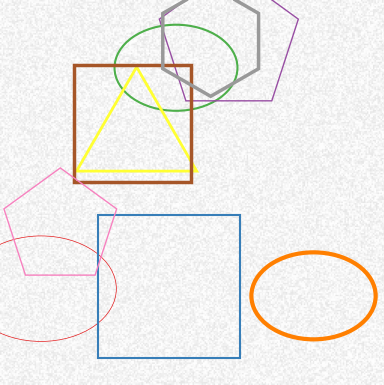[{"shape": "oval", "thickness": 0.5, "radius": 0.98, "center": [0.106, 0.25]}, {"shape": "square", "thickness": 1.5, "radius": 0.93, "center": [0.439, 0.256]}, {"shape": "oval", "thickness": 1.5, "radius": 0.8, "center": [0.457, 0.824]}, {"shape": "pentagon", "thickness": 1, "radius": 0.95, "center": [0.594, 0.892]}, {"shape": "oval", "thickness": 3, "radius": 0.81, "center": [0.814, 0.232]}, {"shape": "triangle", "thickness": 2, "radius": 0.9, "center": [0.355, 0.646]}, {"shape": "square", "thickness": 2.5, "radius": 0.76, "center": [0.344, 0.679]}, {"shape": "pentagon", "thickness": 1, "radius": 0.77, "center": [0.157, 0.41]}, {"shape": "hexagon", "thickness": 2.5, "radius": 0.72, "center": [0.547, 0.893]}]